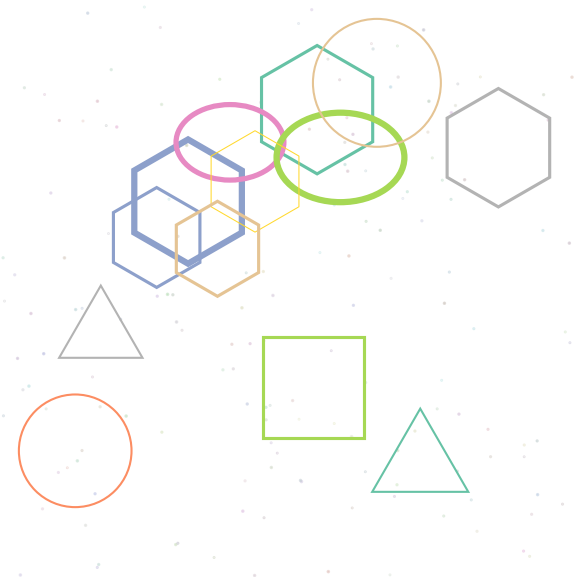[{"shape": "hexagon", "thickness": 1.5, "radius": 0.56, "center": [0.549, 0.809]}, {"shape": "triangle", "thickness": 1, "radius": 0.48, "center": [0.728, 0.195]}, {"shape": "circle", "thickness": 1, "radius": 0.49, "center": [0.13, 0.219]}, {"shape": "hexagon", "thickness": 1.5, "radius": 0.43, "center": [0.271, 0.588]}, {"shape": "hexagon", "thickness": 3, "radius": 0.54, "center": [0.326, 0.65]}, {"shape": "oval", "thickness": 2.5, "radius": 0.47, "center": [0.398, 0.753]}, {"shape": "oval", "thickness": 3, "radius": 0.55, "center": [0.59, 0.727]}, {"shape": "square", "thickness": 1.5, "radius": 0.44, "center": [0.543, 0.328]}, {"shape": "hexagon", "thickness": 0.5, "radius": 0.44, "center": [0.442, 0.685]}, {"shape": "hexagon", "thickness": 1.5, "radius": 0.41, "center": [0.377, 0.568]}, {"shape": "circle", "thickness": 1, "radius": 0.55, "center": [0.653, 0.856]}, {"shape": "triangle", "thickness": 1, "radius": 0.42, "center": [0.175, 0.421]}, {"shape": "hexagon", "thickness": 1.5, "radius": 0.51, "center": [0.863, 0.743]}]